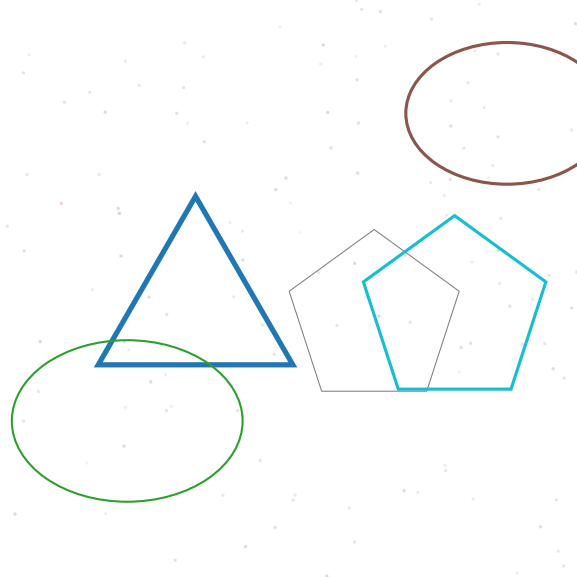[{"shape": "triangle", "thickness": 2.5, "radius": 0.97, "center": [0.339, 0.465]}, {"shape": "oval", "thickness": 1, "radius": 1.0, "center": [0.22, 0.27]}, {"shape": "oval", "thickness": 1.5, "radius": 0.88, "center": [0.878, 0.803]}, {"shape": "pentagon", "thickness": 0.5, "radius": 0.77, "center": [0.648, 0.447]}, {"shape": "pentagon", "thickness": 1.5, "radius": 0.83, "center": [0.787, 0.46]}]